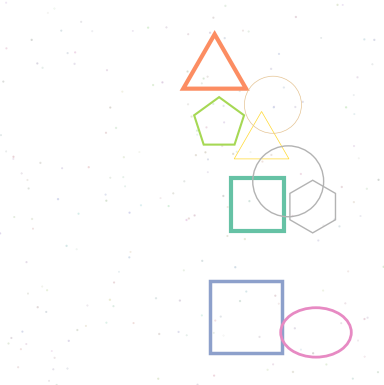[{"shape": "square", "thickness": 3, "radius": 0.35, "center": [0.668, 0.468]}, {"shape": "triangle", "thickness": 3, "radius": 0.47, "center": [0.558, 0.817]}, {"shape": "square", "thickness": 2.5, "radius": 0.47, "center": [0.64, 0.177]}, {"shape": "oval", "thickness": 2, "radius": 0.46, "center": [0.821, 0.137]}, {"shape": "pentagon", "thickness": 1.5, "radius": 0.34, "center": [0.569, 0.68]}, {"shape": "triangle", "thickness": 0.5, "radius": 0.41, "center": [0.679, 0.628]}, {"shape": "circle", "thickness": 0.5, "radius": 0.37, "center": [0.709, 0.728]}, {"shape": "hexagon", "thickness": 1, "radius": 0.34, "center": [0.812, 0.463]}, {"shape": "circle", "thickness": 1, "radius": 0.46, "center": [0.749, 0.529]}]